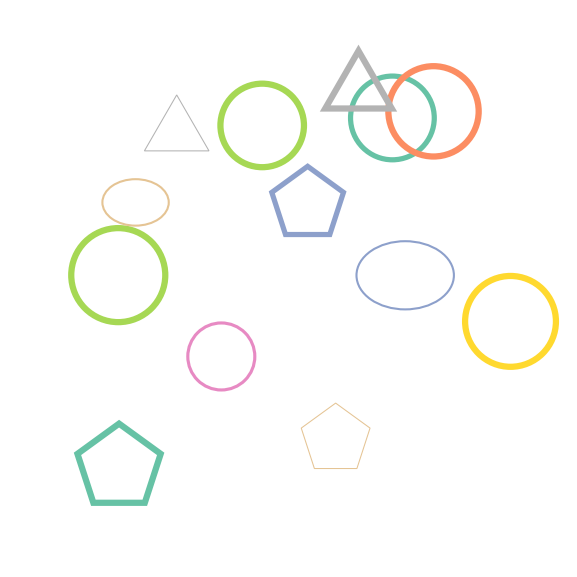[{"shape": "pentagon", "thickness": 3, "radius": 0.38, "center": [0.206, 0.19]}, {"shape": "circle", "thickness": 2.5, "radius": 0.36, "center": [0.679, 0.795]}, {"shape": "circle", "thickness": 3, "radius": 0.39, "center": [0.751, 0.806]}, {"shape": "pentagon", "thickness": 2.5, "radius": 0.33, "center": [0.533, 0.646]}, {"shape": "oval", "thickness": 1, "radius": 0.42, "center": [0.702, 0.522]}, {"shape": "circle", "thickness": 1.5, "radius": 0.29, "center": [0.383, 0.382]}, {"shape": "circle", "thickness": 3, "radius": 0.41, "center": [0.205, 0.523]}, {"shape": "circle", "thickness": 3, "radius": 0.36, "center": [0.454, 0.782]}, {"shape": "circle", "thickness": 3, "radius": 0.39, "center": [0.884, 0.443]}, {"shape": "oval", "thickness": 1, "radius": 0.29, "center": [0.235, 0.649]}, {"shape": "pentagon", "thickness": 0.5, "radius": 0.31, "center": [0.581, 0.238]}, {"shape": "triangle", "thickness": 0.5, "radius": 0.32, "center": [0.306, 0.77]}, {"shape": "triangle", "thickness": 3, "radius": 0.33, "center": [0.621, 0.845]}]